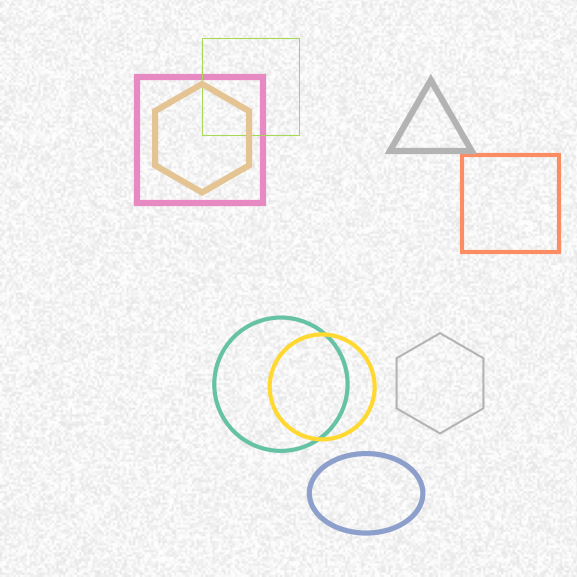[{"shape": "circle", "thickness": 2, "radius": 0.58, "center": [0.486, 0.334]}, {"shape": "square", "thickness": 2, "radius": 0.42, "center": [0.884, 0.646]}, {"shape": "oval", "thickness": 2.5, "radius": 0.49, "center": [0.634, 0.145]}, {"shape": "square", "thickness": 3, "radius": 0.54, "center": [0.346, 0.757]}, {"shape": "square", "thickness": 0.5, "radius": 0.42, "center": [0.434, 0.849]}, {"shape": "circle", "thickness": 2, "radius": 0.45, "center": [0.558, 0.329]}, {"shape": "hexagon", "thickness": 3, "radius": 0.47, "center": [0.35, 0.76]}, {"shape": "hexagon", "thickness": 1, "radius": 0.43, "center": [0.762, 0.335]}, {"shape": "triangle", "thickness": 3, "radius": 0.41, "center": [0.746, 0.779]}]